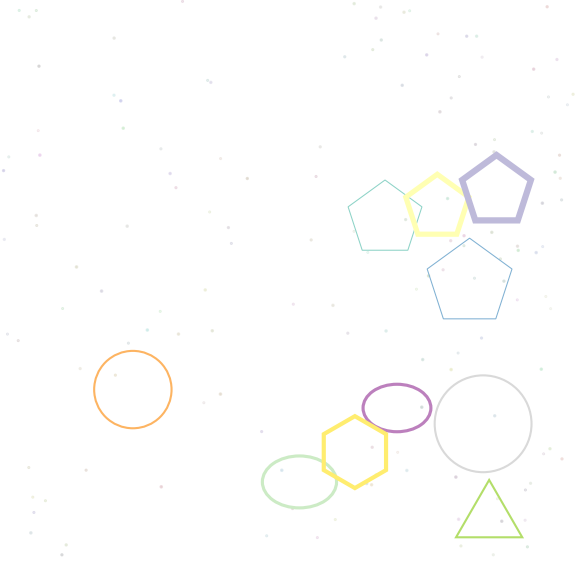[{"shape": "pentagon", "thickness": 0.5, "radius": 0.34, "center": [0.667, 0.62]}, {"shape": "pentagon", "thickness": 2.5, "radius": 0.29, "center": [0.757, 0.64]}, {"shape": "pentagon", "thickness": 3, "radius": 0.31, "center": [0.86, 0.668]}, {"shape": "pentagon", "thickness": 0.5, "radius": 0.39, "center": [0.813, 0.509]}, {"shape": "circle", "thickness": 1, "radius": 0.34, "center": [0.23, 0.325]}, {"shape": "triangle", "thickness": 1, "radius": 0.33, "center": [0.847, 0.102]}, {"shape": "circle", "thickness": 1, "radius": 0.42, "center": [0.837, 0.265]}, {"shape": "oval", "thickness": 1.5, "radius": 0.29, "center": [0.687, 0.293]}, {"shape": "oval", "thickness": 1.5, "radius": 0.32, "center": [0.519, 0.165]}, {"shape": "hexagon", "thickness": 2, "radius": 0.31, "center": [0.615, 0.216]}]